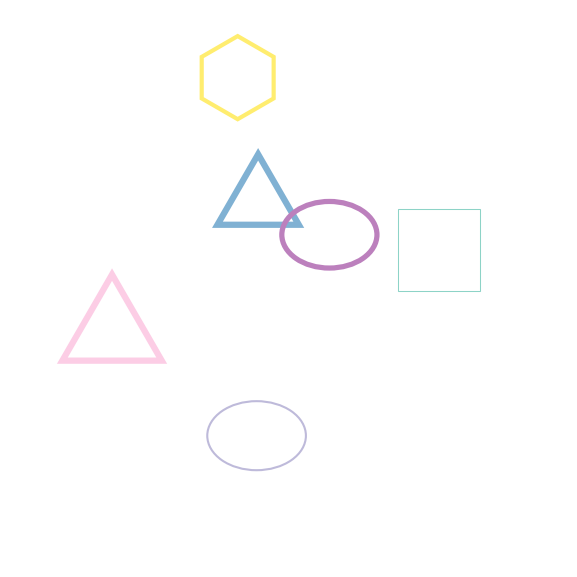[{"shape": "square", "thickness": 0.5, "radius": 0.35, "center": [0.761, 0.566]}, {"shape": "oval", "thickness": 1, "radius": 0.43, "center": [0.444, 0.245]}, {"shape": "triangle", "thickness": 3, "radius": 0.41, "center": [0.447, 0.651]}, {"shape": "triangle", "thickness": 3, "radius": 0.5, "center": [0.194, 0.424]}, {"shape": "oval", "thickness": 2.5, "radius": 0.41, "center": [0.57, 0.593]}, {"shape": "hexagon", "thickness": 2, "radius": 0.36, "center": [0.412, 0.865]}]